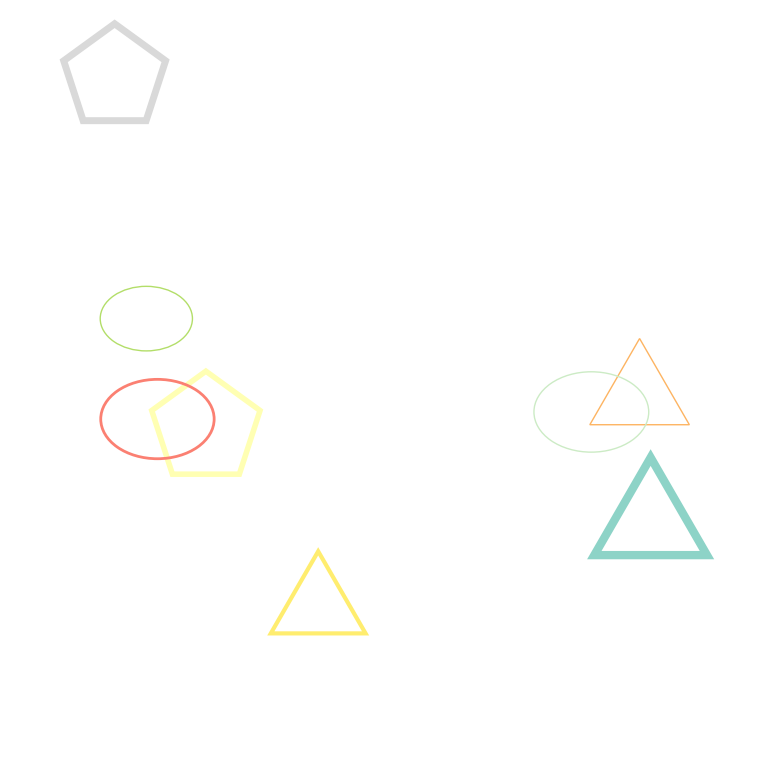[{"shape": "triangle", "thickness": 3, "radius": 0.42, "center": [0.845, 0.321]}, {"shape": "pentagon", "thickness": 2, "radius": 0.37, "center": [0.267, 0.444]}, {"shape": "oval", "thickness": 1, "radius": 0.37, "center": [0.204, 0.456]}, {"shape": "triangle", "thickness": 0.5, "radius": 0.37, "center": [0.831, 0.486]}, {"shape": "oval", "thickness": 0.5, "radius": 0.3, "center": [0.19, 0.586]}, {"shape": "pentagon", "thickness": 2.5, "radius": 0.35, "center": [0.149, 0.9]}, {"shape": "oval", "thickness": 0.5, "radius": 0.37, "center": [0.768, 0.465]}, {"shape": "triangle", "thickness": 1.5, "radius": 0.36, "center": [0.413, 0.213]}]